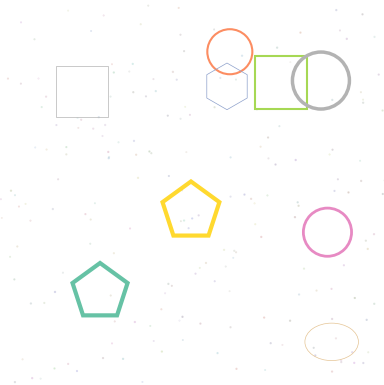[{"shape": "pentagon", "thickness": 3, "radius": 0.38, "center": [0.26, 0.242]}, {"shape": "circle", "thickness": 1.5, "radius": 0.29, "center": [0.597, 0.866]}, {"shape": "hexagon", "thickness": 0.5, "radius": 0.3, "center": [0.59, 0.776]}, {"shape": "circle", "thickness": 2, "radius": 0.31, "center": [0.851, 0.397]}, {"shape": "square", "thickness": 1.5, "radius": 0.34, "center": [0.73, 0.786]}, {"shape": "pentagon", "thickness": 3, "radius": 0.39, "center": [0.496, 0.451]}, {"shape": "oval", "thickness": 0.5, "radius": 0.35, "center": [0.861, 0.112]}, {"shape": "circle", "thickness": 2.5, "radius": 0.37, "center": [0.834, 0.791]}, {"shape": "square", "thickness": 0.5, "radius": 0.33, "center": [0.213, 0.763]}]